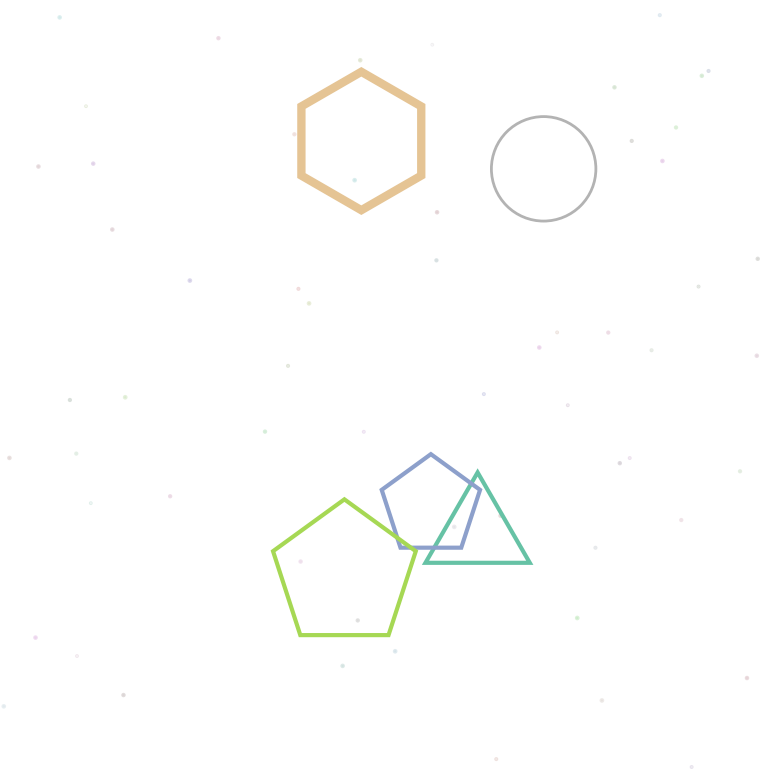[{"shape": "triangle", "thickness": 1.5, "radius": 0.39, "center": [0.62, 0.308]}, {"shape": "pentagon", "thickness": 1.5, "radius": 0.34, "center": [0.56, 0.343]}, {"shape": "pentagon", "thickness": 1.5, "radius": 0.49, "center": [0.447, 0.254]}, {"shape": "hexagon", "thickness": 3, "radius": 0.45, "center": [0.469, 0.817]}, {"shape": "circle", "thickness": 1, "radius": 0.34, "center": [0.706, 0.781]}]